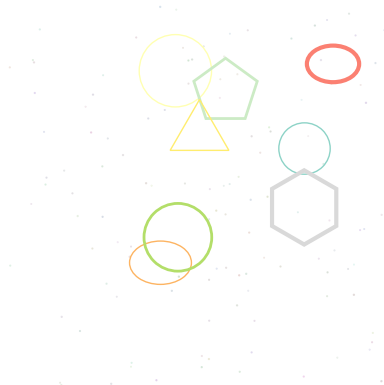[{"shape": "circle", "thickness": 1, "radius": 0.33, "center": [0.791, 0.614]}, {"shape": "circle", "thickness": 1, "radius": 0.47, "center": [0.456, 0.816]}, {"shape": "oval", "thickness": 3, "radius": 0.34, "center": [0.865, 0.834]}, {"shape": "oval", "thickness": 1, "radius": 0.4, "center": [0.417, 0.318]}, {"shape": "circle", "thickness": 2, "radius": 0.44, "center": [0.462, 0.384]}, {"shape": "hexagon", "thickness": 3, "radius": 0.48, "center": [0.79, 0.461]}, {"shape": "pentagon", "thickness": 2, "radius": 0.43, "center": [0.586, 0.762]}, {"shape": "triangle", "thickness": 1, "radius": 0.44, "center": [0.518, 0.653]}]